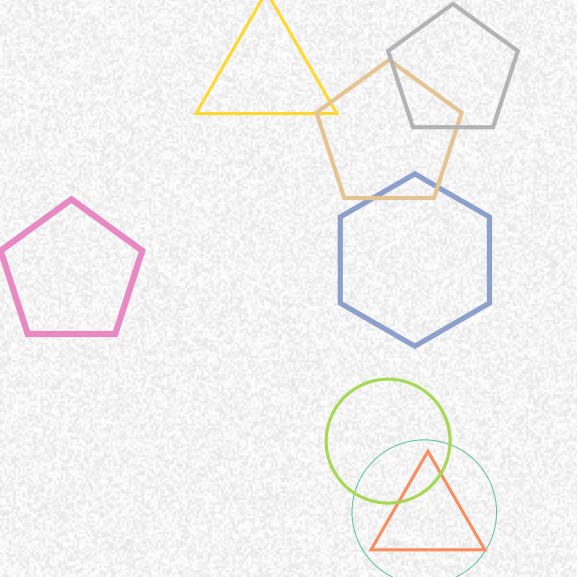[{"shape": "circle", "thickness": 0.5, "radius": 0.63, "center": [0.735, 0.112]}, {"shape": "triangle", "thickness": 1.5, "radius": 0.57, "center": [0.741, 0.104]}, {"shape": "hexagon", "thickness": 2.5, "radius": 0.75, "center": [0.718, 0.549]}, {"shape": "pentagon", "thickness": 3, "radius": 0.64, "center": [0.124, 0.525]}, {"shape": "circle", "thickness": 1.5, "radius": 0.54, "center": [0.672, 0.235]}, {"shape": "triangle", "thickness": 1.5, "radius": 0.7, "center": [0.461, 0.873]}, {"shape": "pentagon", "thickness": 2, "radius": 0.66, "center": [0.674, 0.763]}, {"shape": "pentagon", "thickness": 2, "radius": 0.59, "center": [0.784, 0.874]}]